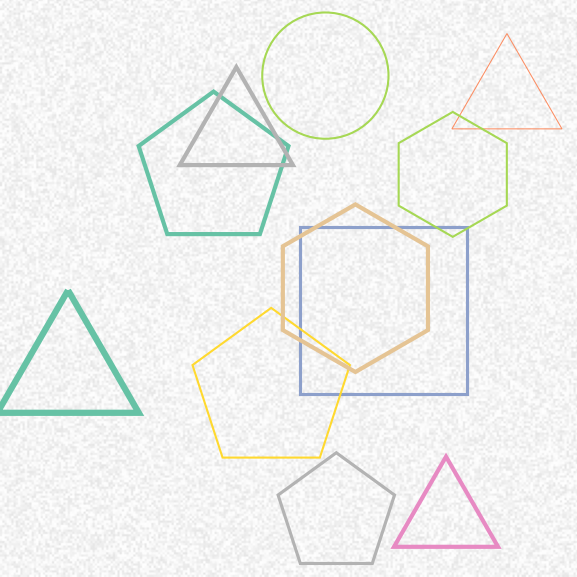[{"shape": "triangle", "thickness": 3, "radius": 0.71, "center": [0.118, 0.355]}, {"shape": "pentagon", "thickness": 2, "radius": 0.68, "center": [0.37, 0.704]}, {"shape": "triangle", "thickness": 0.5, "radius": 0.55, "center": [0.878, 0.831]}, {"shape": "square", "thickness": 1.5, "radius": 0.72, "center": [0.664, 0.461]}, {"shape": "triangle", "thickness": 2, "radius": 0.52, "center": [0.772, 0.104]}, {"shape": "circle", "thickness": 1, "radius": 0.55, "center": [0.563, 0.868]}, {"shape": "hexagon", "thickness": 1, "radius": 0.54, "center": [0.784, 0.697]}, {"shape": "pentagon", "thickness": 1, "radius": 0.72, "center": [0.47, 0.323]}, {"shape": "hexagon", "thickness": 2, "radius": 0.73, "center": [0.615, 0.5]}, {"shape": "pentagon", "thickness": 1.5, "radius": 0.53, "center": [0.582, 0.109]}, {"shape": "triangle", "thickness": 2, "radius": 0.57, "center": [0.409, 0.77]}]